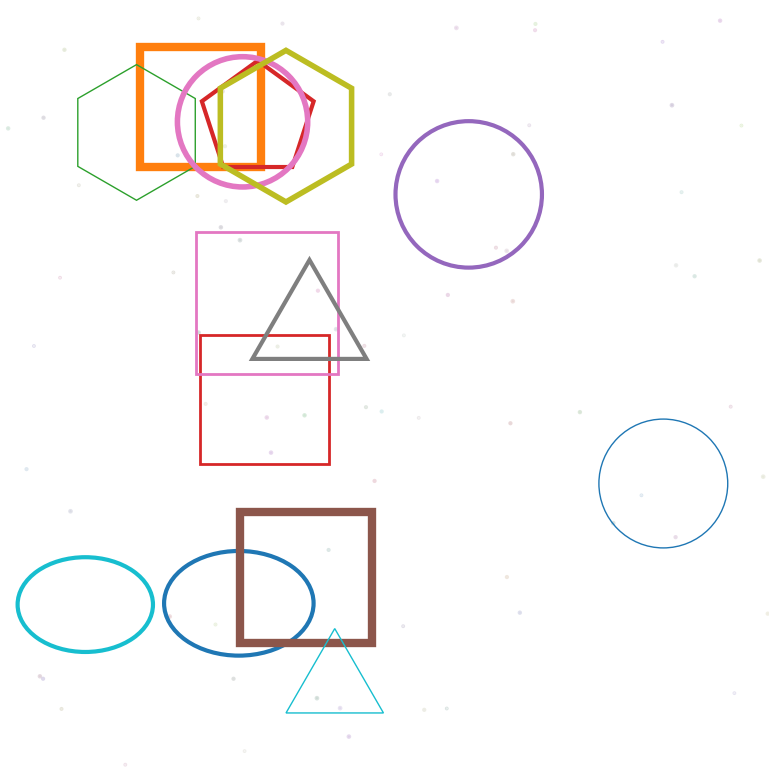[{"shape": "circle", "thickness": 0.5, "radius": 0.42, "center": [0.861, 0.372]}, {"shape": "oval", "thickness": 1.5, "radius": 0.49, "center": [0.31, 0.216]}, {"shape": "square", "thickness": 3, "radius": 0.39, "center": [0.26, 0.861]}, {"shape": "hexagon", "thickness": 0.5, "radius": 0.44, "center": [0.177, 0.828]}, {"shape": "pentagon", "thickness": 1.5, "radius": 0.38, "center": [0.335, 0.845]}, {"shape": "square", "thickness": 1, "radius": 0.42, "center": [0.344, 0.481]}, {"shape": "circle", "thickness": 1.5, "radius": 0.48, "center": [0.609, 0.748]}, {"shape": "square", "thickness": 3, "radius": 0.43, "center": [0.397, 0.25]}, {"shape": "circle", "thickness": 2, "radius": 0.42, "center": [0.315, 0.842]}, {"shape": "square", "thickness": 1, "radius": 0.46, "center": [0.346, 0.606]}, {"shape": "triangle", "thickness": 1.5, "radius": 0.43, "center": [0.402, 0.577]}, {"shape": "hexagon", "thickness": 2, "radius": 0.49, "center": [0.371, 0.836]}, {"shape": "oval", "thickness": 1.5, "radius": 0.44, "center": [0.111, 0.215]}, {"shape": "triangle", "thickness": 0.5, "radius": 0.37, "center": [0.435, 0.111]}]